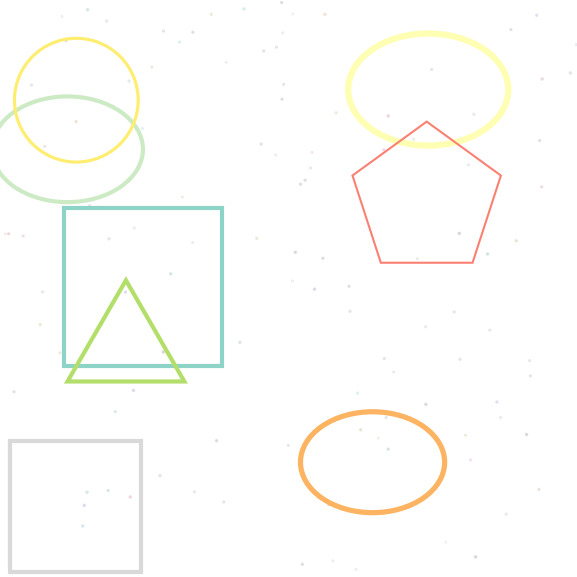[{"shape": "square", "thickness": 2, "radius": 0.69, "center": [0.248, 0.502]}, {"shape": "oval", "thickness": 3, "radius": 0.69, "center": [0.741, 0.844]}, {"shape": "pentagon", "thickness": 1, "radius": 0.68, "center": [0.739, 0.653]}, {"shape": "oval", "thickness": 2.5, "radius": 0.62, "center": [0.645, 0.199]}, {"shape": "triangle", "thickness": 2, "radius": 0.58, "center": [0.218, 0.397]}, {"shape": "square", "thickness": 2, "radius": 0.57, "center": [0.131, 0.121]}, {"shape": "oval", "thickness": 2, "radius": 0.65, "center": [0.117, 0.741]}, {"shape": "circle", "thickness": 1.5, "radius": 0.54, "center": [0.132, 0.826]}]